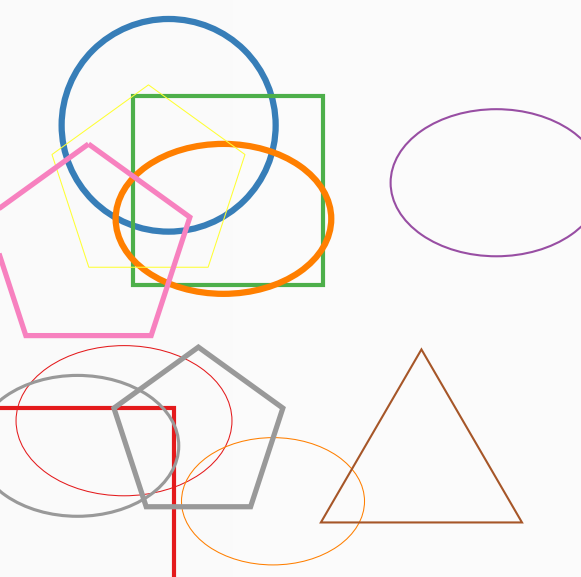[{"shape": "square", "thickness": 2, "radius": 0.82, "center": [0.134, 0.128]}, {"shape": "oval", "thickness": 0.5, "radius": 0.93, "center": [0.213, 0.271]}, {"shape": "circle", "thickness": 3, "radius": 0.92, "center": [0.29, 0.782]}, {"shape": "square", "thickness": 2, "radius": 0.82, "center": [0.392, 0.669]}, {"shape": "oval", "thickness": 1, "radius": 0.91, "center": [0.854, 0.683]}, {"shape": "oval", "thickness": 3, "radius": 0.93, "center": [0.384, 0.62]}, {"shape": "oval", "thickness": 0.5, "radius": 0.79, "center": [0.47, 0.131]}, {"shape": "pentagon", "thickness": 0.5, "radius": 0.87, "center": [0.255, 0.678]}, {"shape": "triangle", "thickness": 1, "radius": 1.0, "center": [0.725, 0.194]}, {"shape": "pentagon", "thickness": 2.5, "radius": 0.92, "center": [0.152, 0.566]}, {"shape": "pentagon", "thickness": 2.5, "radius": 0.76, "center": [0.341, 0.245]}, {"shape": "oval", "thickness": 1.5, "radius": 0.87, "center": [0.133, 0.227]}]